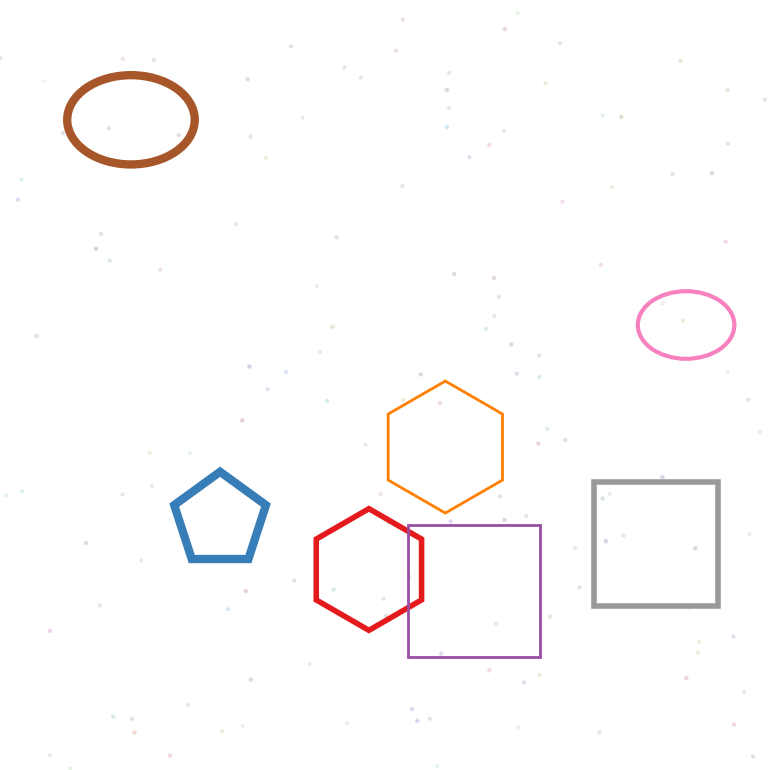[{"shape": "hexagon", "thickness": 2, "radius": 0.39, "center": [0.479, 0.26]}, {"shape": "pentagon", "thickness": 3, "radius": 0.31, "center": [0.286, 0.325]}, {"shape": "square", "thickness": 1, "radius": 0.43, "center": [0.616, 0.232]}, {"shape": "hexagon", "thickness": 1, "radius": 0.43, "center": [0.578, 0.419]}, {"shape": "oval", "thickness": 3, "radius": 0.41, "center": [0.17, 0.844]}, {"shape": "oval", "thickness": 1.5, "radius": 0.31, "center": [0.891, 0.578]}, {"shape": "square", "thickness": 2, "radius": 0.4, "center": [0.852, 0.293]}]